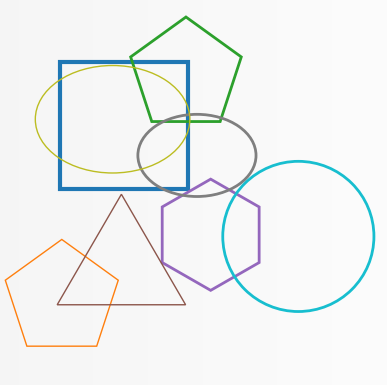[{"shape": "square", "thickness": 3, "radius": 0.83, "center": [0.32, 0.674]}, {"shape": "pentagon", "thickness": 1, "radius": 0.77, "center": [0.159, 0.225]}, {"shape": "pentagon", "thickness": 2, "radius": 0.75, "center": [0.48, 0.806]}, {"shape": "hexagon", "thickness": 2, "radius": 0.72, "center": [0.544, 0.39]}, {"shape": "triangle", "thickness": 1, "radius": 0.96, "center": [0.313, 0.304]}, {"shape": "oval", "thickness": 2, "radius": 0.76, "center": [0.508, 0.596]}, {"shape": "oval", "thickness": 1, "radius": 1.0, "center": [0.291, 0.69]}, {"shape": "circle", "thickness": 2, "radius": 0.98, "center": [0.77, 0.386]}]